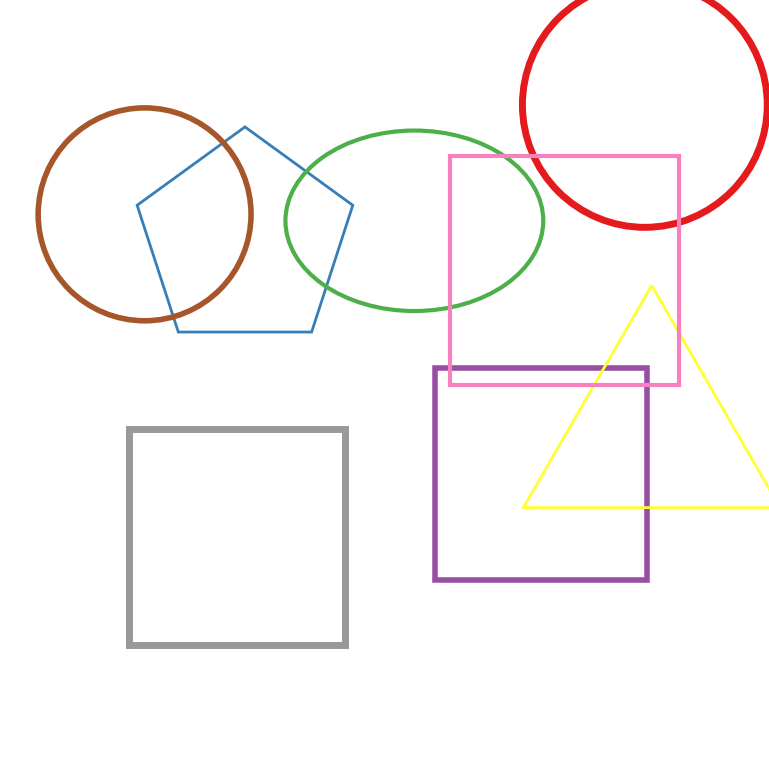[{"shape": "circle", "thickness": 2.5, "radius": 0.79, "center": [0.837, 0.864]}, {"shape": "pentagon", "thickness": 1, "radius": 0.74, "center": [0.318, 0.688]}, {"shape": "oval", "thickness": 1.5, "radius": 0.84, "center": [0.538, 0.713]}, {"shape": "square", "thickness": 2, "radius": 0.69, "center": [0.703, 0.385]}, {"shape": "triangle", "thickness": 1, "radius": 0.96, "center": [0.846, 0.437]}, {"shape": "circle", "thickness": 2, "radius": 0.69, "center": [0.188, 0.722]}, {"shape": "square", "thickness": 1.5, "radius": 0.74, "center": [0.734, 0.648]}, {"shape": "square", "thickness": 2.5, "radius": 0.7, "center": [0.308, 0.303]}]